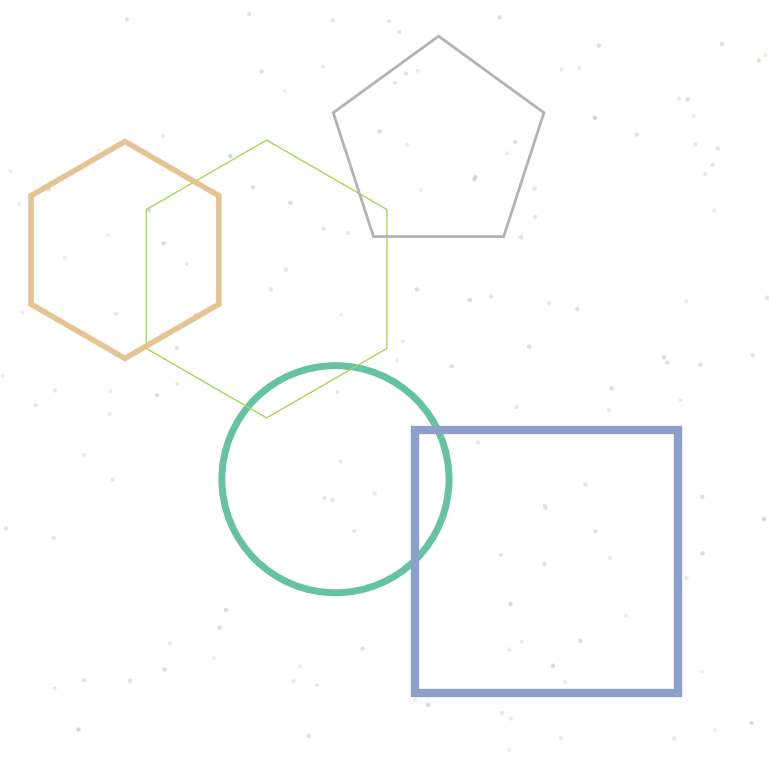[{"shape": "circle", "thickness": 2.5, "radius": 0.74, "center": [0.436, 0.378]}, {"shape": "square", "thickness": 3, "radius": 0.85, "center": [0.709, 0.271]}, {"shape": "hexagon", "thickness": 0.5, "radius": 0.9, "center": [0.346, 0.638]}, {"shape": "hexagon", "thickness": 2, "radius": 0.7, "center": [0.162, 0.675]}, {"shape": "pentagon", "thickness": 1, "radius": 0.72, "center": [0.57, 0.809]}]